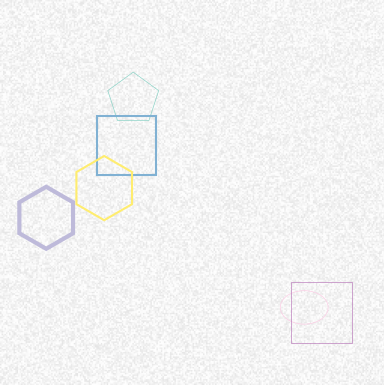[{"shape": "pentagon", "thickness": 0.5, "radius": 0.35, "center": [0.346, 0.743]}, {"shape": "hexagon", "thickness": 3, "radius": 0.4, "center": [0.12, 0.434]}, {"shape": "square", "thickness": 1.5, "radius": 0.38, "center": [0.329, 0.621]}, {"shape": "oval", "thickness": 0.5, "radius": 0.31, "center": [0.79, 0.202]}, {"shape": "square", "thickness": 0.5, "radius": 0.4, "center": [0.834, 0.188]}, {"shape": "hexagon", "thickness": 1.5, "radius": 0.42, "center": [0.271, 0.511]}]